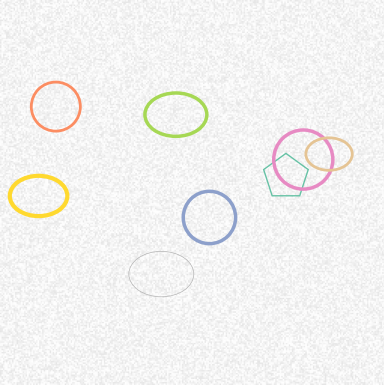[{"shape": "pentagon", "thickness": 1, "radius": 0.3, "center": [0.743, 0.541]}, {"shape": "circle", "thickness": 2, "radius": 0.32, "center": [0.145, 0.723]}, {"shape": "circle", "thickness": 2.5, "radius": 0.34, "center": [0.544, 0.435]}, {"shape": "circle", "thickness": 2.5, "radius": 0.38, "center": [0.788, 0.586]}, {"shape": "oval", "thickness": 2.5, "radius": 0.4, "center": [0.457, 0.702]}, {"shape": "oval", "thickness": 3, "radius": 0.37, "center": [0.1, 0.491]}, {"shape": "oval", "thickness": 2, "radius": 0.3, "center": [0.855, 0.6]}, {"shape": "oval", "thickness": 0.5, "radius": 0.42, "center": [0.419, 0.288]}]